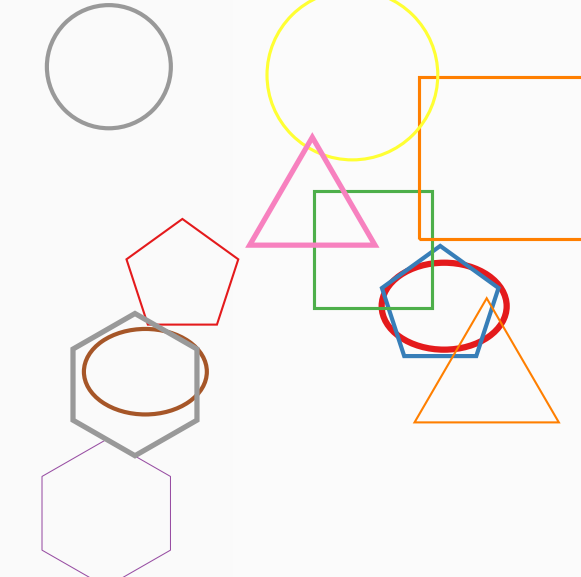[{"shape": "oval", "thickness": 3, "radius": 0.54, "center": [0.764, 0.469]}, {"shape": "pentagon", "thickness": 1, "radius": 0.51, "center": [0.314, 0.519]}, {"shape": "pentagon", "thickness": 2, "radius": 0.53, "center": [0.757, 0.468]}, {"shape": "square", "thickness": 1.5, "radius": 0.51, "center": [0.641, 0.567]}, {"shape": "hexagon", "thickness": 0.5, "radius": 0.64, "center": [0.183, 0.11]}, {"shape": "square", "thickness": 1.5, "radius": 0.7, "center": [0.862, 0.726]}, {"shape": "triangle", "thickness": 1, "radius": 0.72, "center": [0.837, 0.339]}, {"shape": "circle", "thickness": 1.5, "radius": 0.73, "center": [0.606, 0.869]}, {"shape": "oval", "thickness": 2, "radius": 0.53, "center": [0.25, 0.355]}, {"shape": "triangle", "thickness": 2.5, "radius": 0.62, "center": [0.537, 0.637]}, {"shape": "hexagon", "thickness": 2.5, "radius": 0.62, "center": [0.232, 0.333]}, {"shape": "circle", "thickness": 2, "radius": 0.53, "center": [0.187, 0.884]}]